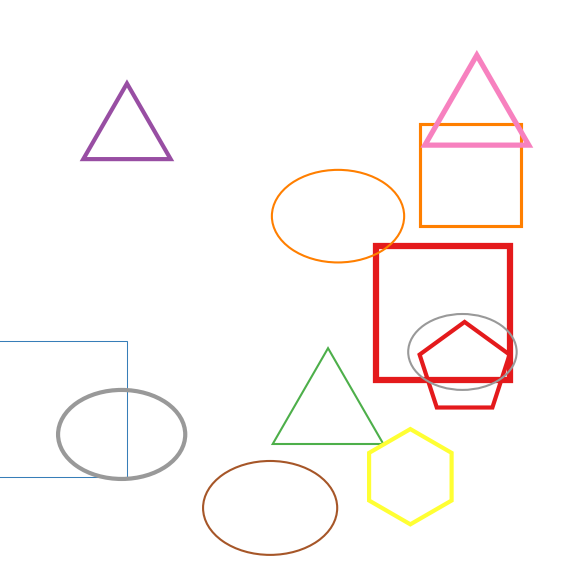[{"shape": "square", "thickness": 3, "radius": 0.58, "center": [0.766, 0.457]}, {"shape": "pentagon", "thickness": 2, "radius": 0.41, "center": [0.804, 0.36]}, {"shape": "square", "thickness": 0.5, "radius": 0.59, "center": [0.103, 0.291]}, {"shape": "triangle", "thickness": 1, "radius": 0.55, "center": [0.568, 0.286]}, {"shape": "triangle", "thickness": 2, "radius": 0.44, "center": [0.22, 0.767]}, {"shape": "oval", "thickness": 1, "radius": 0.57, "center": [0.585, 0.625]}, {"shape": "square", "thickness": 1.5, "radius": 0.44, "center": [0.815, 0.696]}, {"shape": "hexagon", "thickness": 2, "radius": 0.41, "center": [0.711, 0.174]}, {"shape": "oval", "thickness": 1, "radius": 0.58, "center": [0.468, 0.12]}, {"shape": "triangle", "thickness": 2.5, "radius": 0.52, "center": [0.826, 0.8]}, {"shape": "oval", "thickness": 2, "radius": 0.55, "center": [0.211, 0.247]}, {"shape": "oval", "thickness": 1, "radius": 0.47, "center": [0.801, 0.39]}]